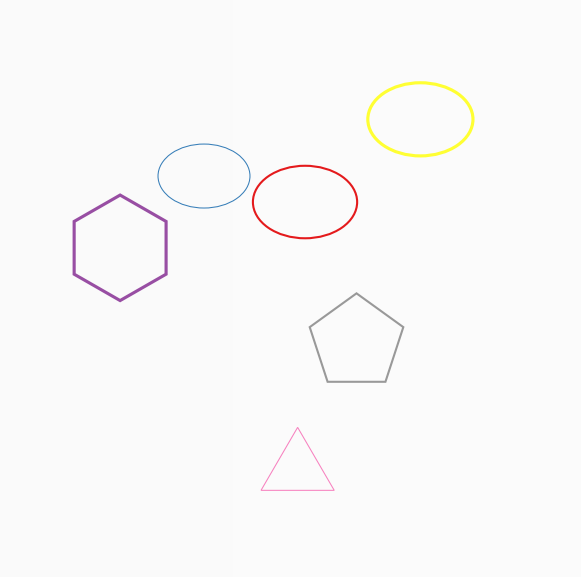[{"shape": "oval", "thickness": 1, "radius": 0.45, "center": [0.525, 0.649]}, {"shape": "oval", "thickness": 0.5, "radius": 0.4, "center": [0.351, 0.694]}, {"shape": "hexagon", "thickness": 1.5, "radius": 0.46, "center": [0.207, 0.57]}, {"shape": "oval", "thickness": 1.5, "radius": 0.45, "center": [0.723, 0.793]}, {"shape": "triangle", "thickness": 0.5, "radius": 0.36, "center": [0.512, 0.186]}, {"shape": "pentagon", "thickness": 1, "radius": 0.42, "center": [0.613, 0.407]}]